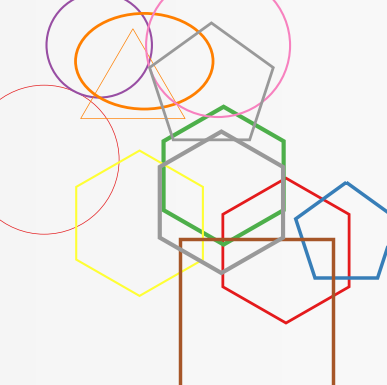[{"shape": "circle", "thickness": 0.5, "radius": 0.97, "center": [0.114, 0.585]}, {"shape": "hexagon", "thickness": 2, "radius": 0.94, "center": [0.738, 0.349]}, {"shape": "pentagon", "thickness": 2.5, "radius": 0.69, "center": [0.894, 0.389]}, {"shape": "hexagon", "thickness": 3, "radius": 0.89, "center": [0.577, 0.544]}, {"shape": "circle", "thickness": 1.5, "radius": 0.68, "center": [0.256, 0.883]}, {"shape": "triangle", "thickness": 0.5, "radius": 0.78, "center": [0.343, 0.77]}, {"shape": "oval", "thickness": 2, "radius": 0.89, "center": [0.372, 0.841]}, {"shape": "hexagon", "thickness": 1.5, "radius": 0.94, "center": [0.36, 0.42]}, {"shape": "square", "thickness": 2.5, "radius": 0.99, "center": [0.663, 0.182]}, {"shape": "circle", "thickness": 1.5, "radius": 0.93, "center": [0.563, 0.882]}, {"shape": "pentagon", "thickness": 2, "radius": 0.84, "center": [0.546, 0.773]}, {"shape": "hexagon", "thickness": 3, "radius": 0.92, "center": [0.571, 0.475]}]